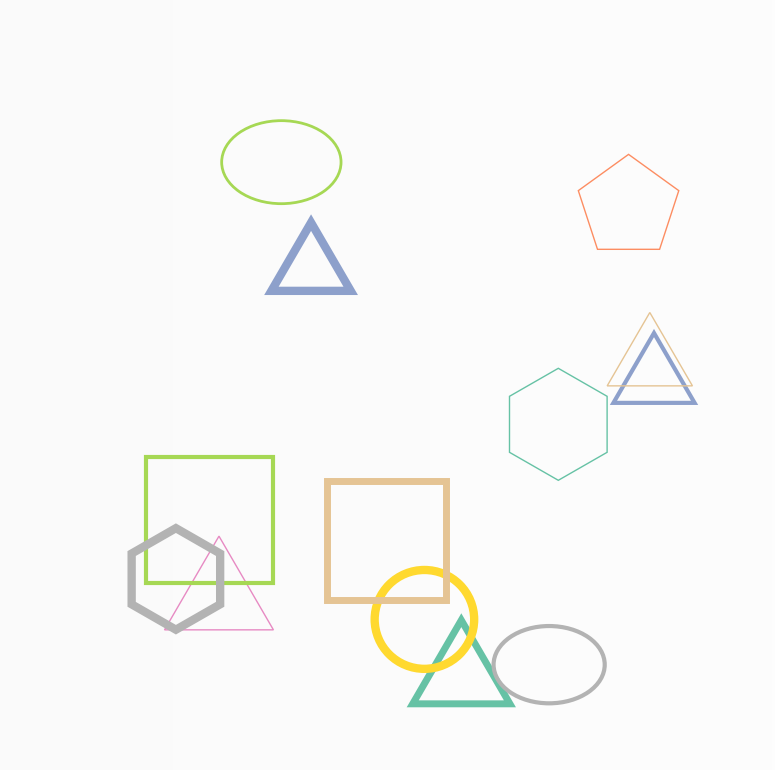[{"shape": "triangle", "thickness": 2.5, "radius": 0.36, "center": [0.595, 0.122]}, {"shape": "hexagon", "thickness": 0.5, "radius": 0.36, "center": [0.72, 0.449]}, {"shape": "pentagon", "thickness": 0.5, "radius": 0.34, "center": [0.811, 0.731]}, {"shape": "triangle", "thickness": 1.5, "radius": 0.3, "center": [0.844, 0.507]}, {"shape": "triangle", "thickness": 3, "radius": 0.3, "center": [0.401, 0.652]}, {"shape": "triangle", "thickness": 0.5, "radius": 0.41, "center": [0.283, 0.223]}, {"shape": "square", "thickness": 1.5, "radius": 0.41, "center": [0.271, 0.324]}, {"shape": "oval", "thickness": 1, "radius": 0.39, "center": [0.363, 0.789]}, {"shape": "circle", "thickness": 3, "radius": 0.32, "center": [0.548, 0.196]}, {"shape": "square", "thickness": 2.5, "radius": 0.39, "center": [0.499, 0.298]}, {"shape": "triangle", "thickness": 0.5, "radius": 0.32, "center": [0.838, 0.531]}, {"shape": "hexagon", "thickness": 3, "radius": 0.33, "center": [0.227, 0.248]}, {"shape": "oval", "thickness": 1.5, "radius": 0.36, "center": [0.709, 0.137]}]